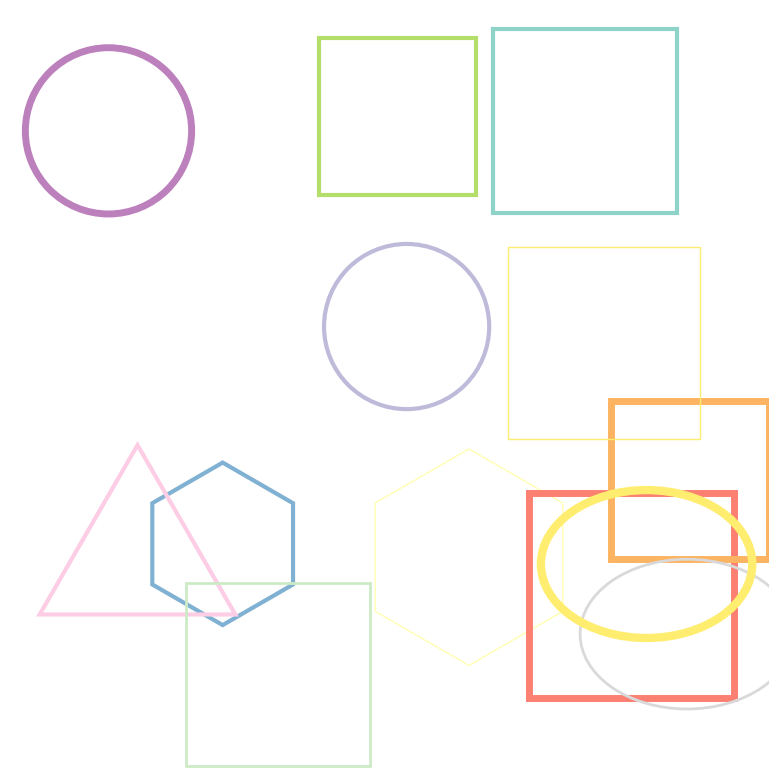[{"shape": "square", "thickness": 1.5, "radius": 0.6, "center": [0.76, 0.843]}, {"shape": "hexagon", "thickness": 0.5, "radius": 0.7, "center": [0.609, 0.276]}, {"shape": "circle", "thickness": 1.5, "radius": 0.54, "center": [0.528, 0.576]}, {"shape": "square", "thickness": 2.5, "radius": 0.67, "center": [0.82, 0.227]}, {"shape": "hexagon", "thickness": 1.5, "radius": 0.53, "center": [0.289, 0.294]}, {"shape": "square", "thickness": 2.5, "radius": 0.51, "center": [0.897, 0.376]}, {"shape": "square", "thickness": 1.5, "radius": 0.51, "center": [0.516, 0.848]}, {"shape": "triangle", "thickness": 1.5, "radius": 0.73, "center": [0.179, 0.275]}, {"shape": "oval", "thickness": 1, "radius": 0.69, "center": [0.892, 0.176]}, {"shape": "circle", "thickness": 2.5, "radius": 0.54, "center": [0.141, 0.83]}, {"shape": "square", "thickness": 1, "radius": 0.6, "center": [0.361, 0.124]}, {"shape": "square", "thickness": 0.5, "radius": 0.62, "center": [0.784, 0.554]}, {"shape": "oval", "thickness": 3, "radius": 0.69, "center": [0.84, 0.268]}]